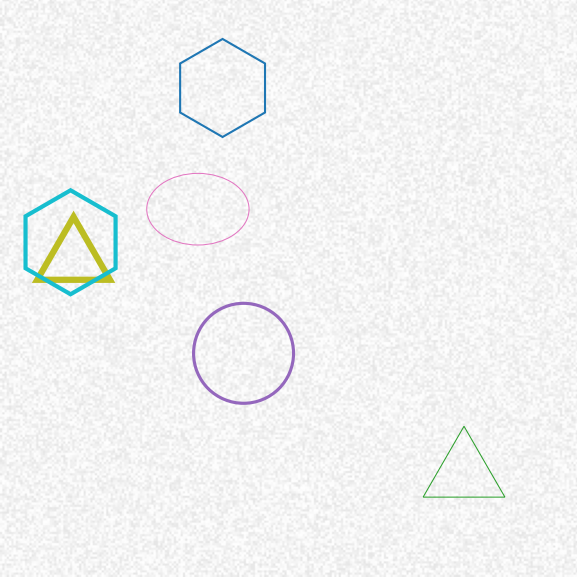[{"shape": "hexagon", "thickness": 1, "radius": 0.42, "center": [0.385, 0.847]}, {"shape": "triangle", "thickness": 0.5, "radius": 0.41, "center": [0.803, 0.179]}, {"shape": "circle", "thickness": 1.5, "radius": 0.43, "center": [0.422, 0.387]}, {"shape": "oval", "thickness": 0.5, "radius": 0.44, "center": [0.343, 0.637]}, {"shape": "triangle", "thickness": 3, "radius": 0.36, "center": [0.127, 0.551]}, {"shape": "hexagon", "thickness": 2, "radius": 0.45, "center": [0.122, 0.58]}]